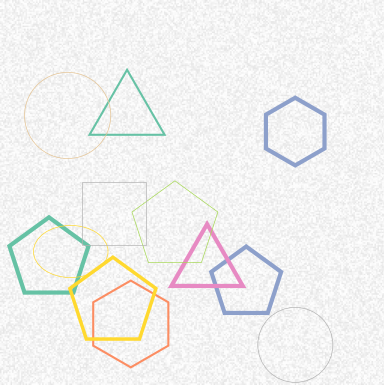[{"shape": "pentagon", "thickness": 3, "radius": 0.54, "center": [0.127, 0.328]}, {"shape": "triangle", "thickness": 1.5, "radius": 0.56, "center": [0.33, 0.706]}, {"shape": "hexagon", "thickness": 1.5, "radius": 0.56, "center": [0.34, 0.159]}, {"shape": "pentagon", "thickness": 3, "radius": 0.48, "center": [0.639, 0.264]}, {"shape": "hexagon", "thickness": 3, "radius": 0.44, "center": [0.767, 0.658]}, {"shape": "triangle", "thickness": 3, "radius": 0.54, "center": [0.538, 0.311]}, {"shape": "pentagon", "thickness": 0.5, "radius": 0.59, "center": [0.454, 0.413]}, {"shape": "pentagon", "thickness": 2.5, "radius": 0.59, "center": [0.293, 0.214]}, {"shape": "oval", "thickness": 0.5, "radius": 0.48, "center": [0.184, 0.347]}, {"shape": "circle", "thickness": 0.5, "radius": 0.56, "center": [0.176, 0.7]}, {"shape": "square", "thickness": 0.5, "radius": 0.42, "center": [0.296, 0.445]}, {"shape": "circle", "thickness": 0.5, "radius": 0.49, "center": [0.767, 0.104]}]